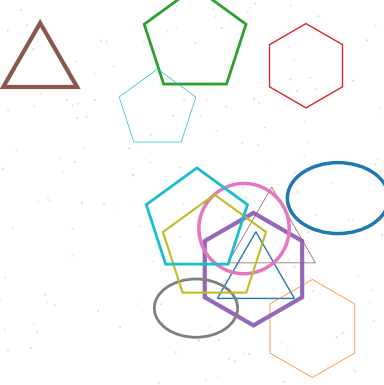[{"shape": "oval", "thickness": 2.5, "radius": 0.66, "center": [0.878, 0.485]}, {"shape": "triangle", "thickness": 1, "radius": 0.58, "center": [0.665, 0.283]}, {"shape": "hexagon", "thickness": 0.5, "radius": 0.64, "center": [0.811, 0.147]}, {"shape": "pentagon", "thickness": 2, "radius": 0.69, "center": [0.507, 0.894]}, {"shape": "hexagon", "thickness": 1, "radius": 0.55, "center": [0.795, 0.829]}, {"shape": "hexagon", "thickness": 3, "radius": 0.73, "center": [0.658, 0.301]}, {"shape": "triangle", "thickness": 0.5, "radius": 0.66, "center": [0.706, 0.383]}, {"shape": "triangle", "thickness": 3, "radius": 0.55, "center": [0.104, 0.829]}, {"shape": "circle", "thickness": 2.5, "radius": 0.59, "center": [0.634, 0.406]}, {"shape": "oval", "thickness": 2, "radius": 0.54, "center": [0.509, 0.2]}, {"shape": "pentagon", "thickness": 1.5, "radius": 0.7, "center": [0.557, 0.354]}, {"shape": "pentagon", "thickness": 0.5, "radius": 0.52, "center": [0.409, 0.716]}, {"shape": "pentagon", "thickness": 2, "radius": 0.69, "center": [0.511, 0.426]}]